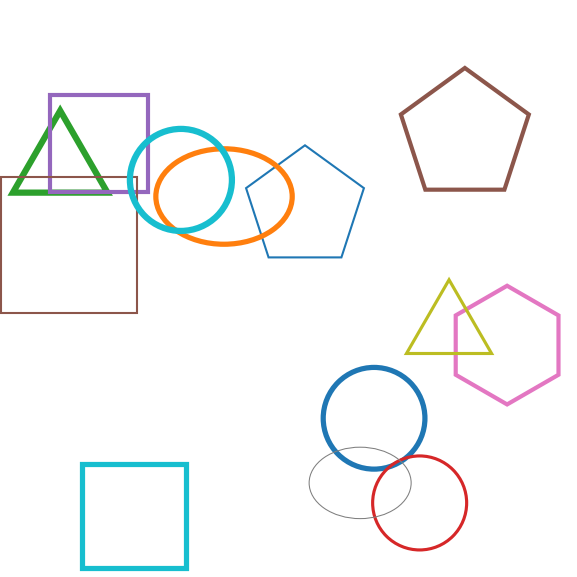[{"shape": "pentagon", "thickness": 1, "radius": 0.54, "center": [0.528, 0.64]}, {"shape": "circle", "thickness": 2.5, "radius": 0.44, "center": [0.648, 0.275]}, {"shape": "oval", "thickness": 2.5, "radius": 0.59, "center": [0.388, 0.659]}, {"shape": "triangle", "thickness": 3, "radius": 0.47, "center": [0.104, 0.713]}, {"shape": "circle", "thickness": 1.5, "radius": 0.41, "center": [0.727, 0.128]}, {"shape": "square", "thickness": 2, "radius": 0.42, "center": [0.172, 0.75]}, {"shape": "square", "thickness": 1, "radius": 0.59, "center": [0.119, 0.576]}, {"shape": "pentagon", "thickness": 2, "radius": 0.58, "center": [0.805, 0.765]}, {"shape": "hexagon", "thickness": 2, "radius": 0.51, "center": [0.878, 0.402]}, {"shape": "oval", "thickness": 0.5, "radius": 0.44, "center": [0.624, 0.163]}, {"shape": "triangle", "thickness": 1.5, "radius": 0.43, "center": [0.778, 0.43]}, {"shape": "square", "thickness": 2.5, "radius": 0.45, "center": [0.233, 0.106]}, {"shape": "circle", "thickness": 3, "radius": 0.44, "center": [0.313, 0.688]}]